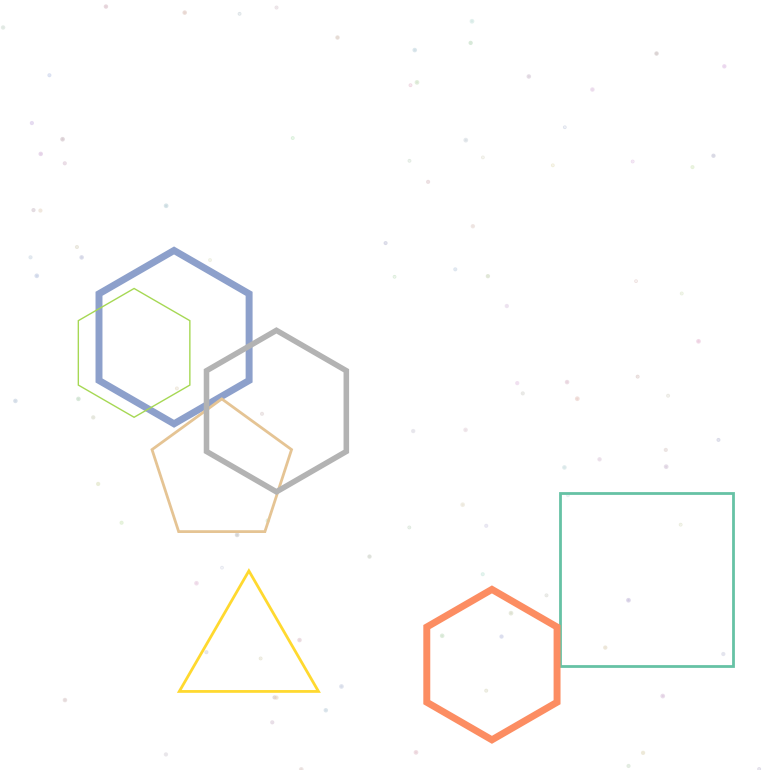[{"shape": "square", "thickness": 1, "radius": 0.56, "center": [0.84, 0.248]}, {"shape": "hexagon", "thickness": 2.5, "radius": 0.49, "center": [0.639, 0.137]}, {"shape": "hexagon", "thickness": 2.5, "radius": 0.56, "center": [0.226, 0.562]}, {"shape": "hexagon", "thickness": 0.5, "radius": 0.42, "center": [0.174, 0.542]}, {"shape": "triangle", "thickness": 1, "radius": 0.52, "center": [0.323, 0.154]}, {"shape": "pentagon", "thickness": 1, "radius": 0.48, "center": [0.288, 0.387]}, {"shape": "hexagon", "thickness": 2, "radius": 0.52, "center": [0.359, 0.466]}]